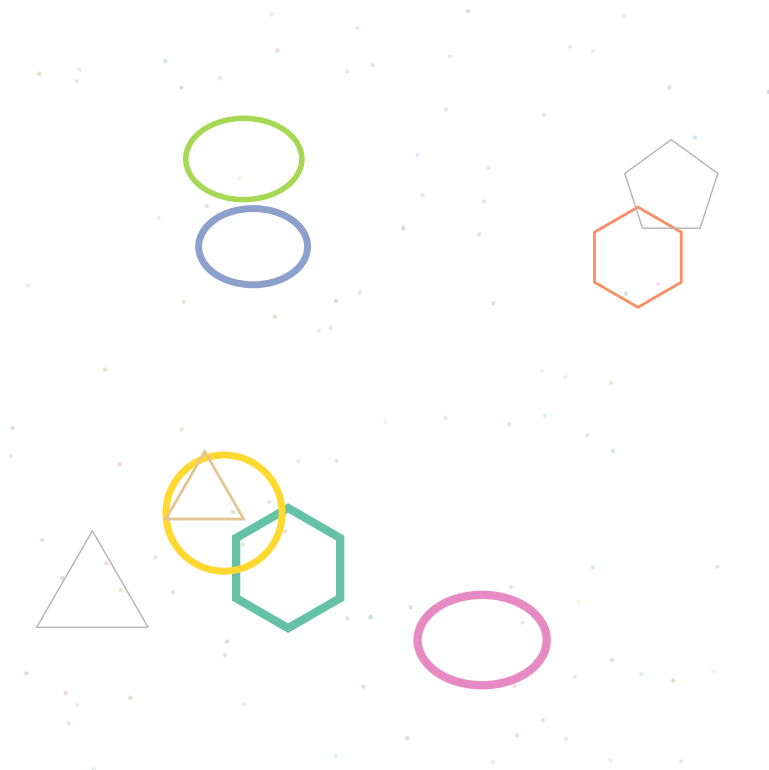[{"shape": "hexagon", "thickness": 3, "radius": 0.39, "center": [0.374, 0.262]}, {"shape": "hexagon", "thickness": 1, "radius": 0.33, "center": [0.828, 0.666]}, {"shape": "oval", "thickness": 2.5, "radius": 0.35, "center": [0.329, 0.68]}, {"shape": "oval", "thickness": 3, "radius": 0.42, "center": [0.626, 0.169]}, {"shape": "oval", "thickness": 2, "radius": 0.38, "center": [0.317, 0.794]}, {"shape": "circle", "thickness": 2.5, "radius": 0.38, "center": [0.291, 0.334]}, {"shape": "triangle", "thickness": 1, "radius": 0.29, "center": [0.266, 0.355]}, {"shape": "pentagon", "thickness": 0.5, "radius": 0.32, "center": [0.872, 0.755]}, {"shape": "triangle", "thickness": 0.5, "radius": 0.42, "center": [0.12, 0.227]}]